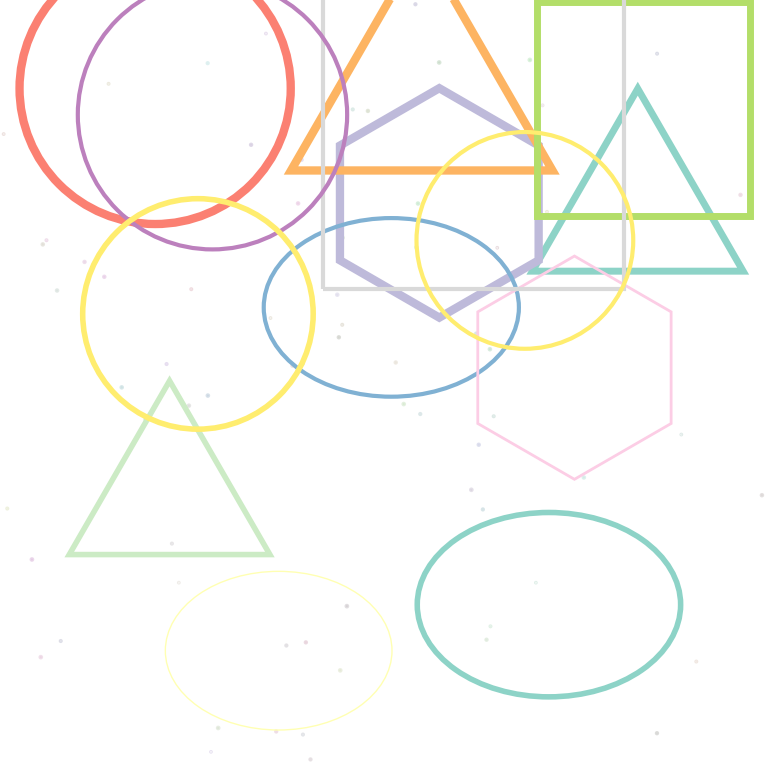[{"shape": "triangle", "thickness": 2.5, "radius": 0.79, "center": [0.828, 0.727]}, {"shape": "oval", "thickness": 2, "radius": 0.86, "center": [0.713, 0.215]}, {"shape": "oval", "thickness": 0.5, "radius": 0.74, "center": [0.362, 0.155]}, {"shape": "hexagon", "thickness": 3, "radius": 0.74, "center": [0.571, 0.736]}, {"shape": "circle", "thickness": 3, "radius": 0.88, "center": [0.201, 0.885]}, {"shape": "oval", "thickness": 1.5, "radius": 0.83, "center": [0.508, 0.601]}, {"shape": "triangle", "thickness": 3, "radius": 0.98, "center": [0.548, 0.877]}, {"shape": "square", "thickness": 2.5, "radius": 0.69, "center": [0.836, 0.859]}, {"shape": "hexagon", "thickness": 1, "radius": 0.72, "center": [0.746, 0.522]}, {"shape": "square", "thickness": 1.5, "radius": 0.98, "center": [0.615, 0.821]}, {"shape": "circle", "thickness": 1.5, "radius": 0.87, "center": [0.276, 0.851]}, {"shape": "triangle", "thickness": 2, "radius": 0.75, "center": [0.22, 0.355]}, {"shape": "circle", "thickness": 1.5, "radius": 0.7, "center": [0.682, 0.688]}, {"shape": "circle", "thickness": 2, "radius": 0.75, "center": [0.257, 0.592]}]